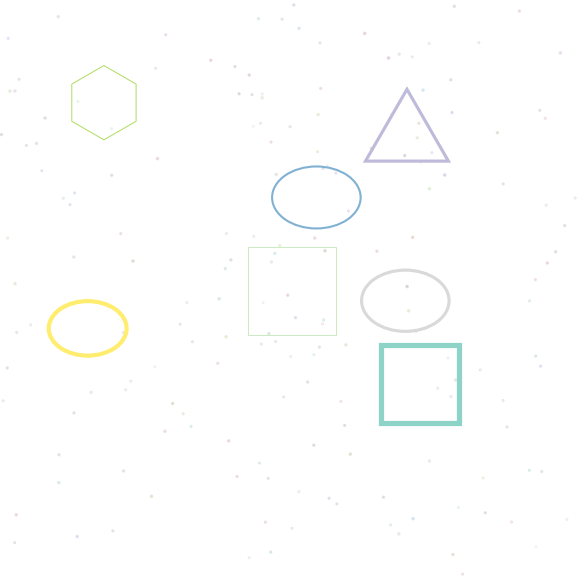[{"shape": "square", "thickness": 2.5, "radius": 0.34, "center": [0.728, 0.334]}, {"shape": "triangle", "thickness": 1.5, "radius": 0.41, "center": [0.705, 0.762]}, {"shape": "oval", "thickness": 1, "radius": 0.38, "center": [0.548, 0.657]}, {"shape": "hexagon", "thickness": 0.5, "radius": 0.32, "center": [0.18, 0.821]}, {"shape": "oval", "thickness": 1.5, "radius": 0.38, "center": [0.702, 0.478]}, {"shape": "square", "thickness": 0.5, "radius": 0.38, "center": [0.506, 0.495]}, {"shape": "oval", "thickness": 2, "radius": 0.34, "center": [0.152, 0.431]}]